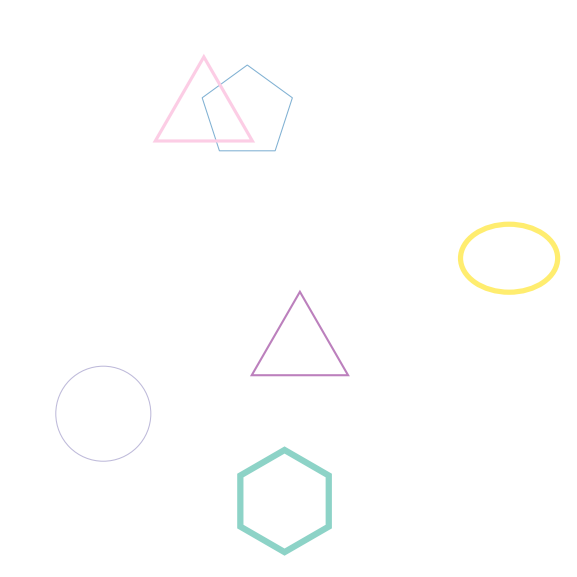[{"shape": "hexagon", "thickness": 3, "radius": 0.44, "center": [0.493, 0.132]}, {"shape": "circle", "thickness": 0.5, "radius": 0.41, "center": [0.179, 0.283]}, {"shape": "pentagon", "thickness": 0.5, "radius": 0.41, "center": [0.428, 0.804]}, {"shape": "triangle", "thickness": 1.5, "radius": 0.49, "center": [0.353, 0.804]}, {"shape": "triangle", "thickness": 1, "radius": 0.48, "center": [0.519, 0.398]}, {"shape": "oval", "thickness": 2.5, "radius": 0.42, "center": [0.882, 0.552]}]